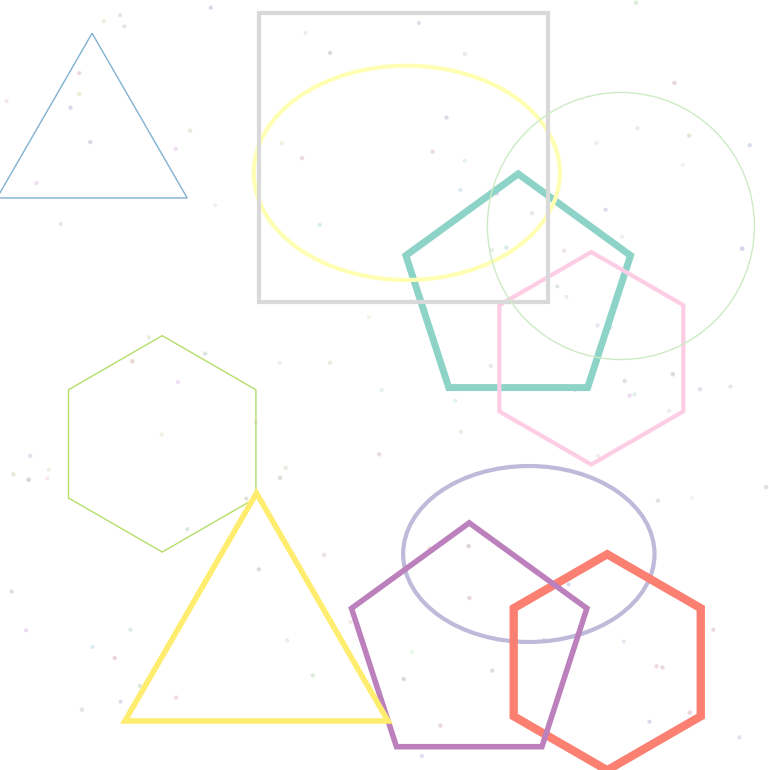[{"shape": "pentagon", "thickness": 2.5, "radius": 0.77, "center": [0.673, 0.621]}, {"shape": "oval", "thickness": 1.5, "radius": 0.99, "center": [0.528, 0.776]}, {"shape": "oval", "thickness": 1.5, "radius": 0.82, "center": [0.687, 0.281]}, {"shape": "hexagon", "thickness": 3, "radius": 0.7, "center": [0.789, 0.14]}, {"shape": "triangle", "thickness": 0.5, "radius": 0.71, "center": [0.12, 0.814]}, {"shape": "hexagon", "thickness": 0.5, "radius": 0.7, "center": [0.211, 0.424]}, {"shape": "hexagon", "thickness": 1.5, "radius": 0.69, "center": [0.768, 0.535]}, {"shape": "square", "thickness": 1.5, "radius": 0.94, "center": [0.524, 0.796]}, {"shape": "pentagon", "thickness": 2, "radius": 0.8, "center": [0.609, 0.16]}, {"shape": "circle", "thickness": 0.5, "radius": 0.87, "center": [0.806, 0.706]}, {"shape": "triangle", "thickness": 2, "radius": 0.99, "center": [0.333, 0.162]}]